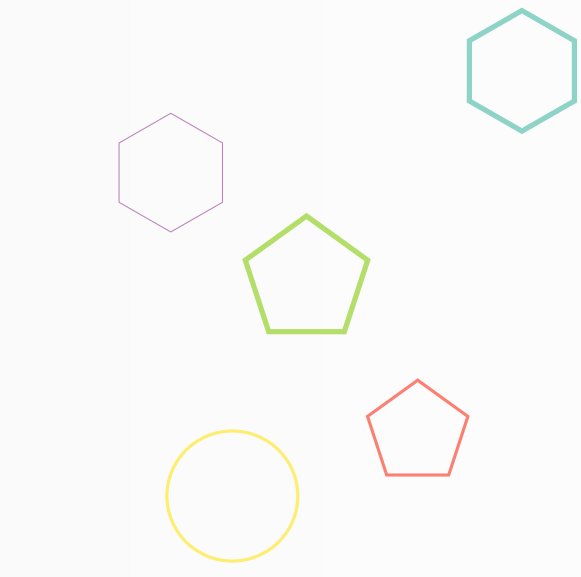[{"shape": "hexagon", "thickness": 2.5, "radius": 0.52, "center": [0.898, 0.876]}, {"shape": "pentagon", "thickness": 1.5, "radius": 0.45, "center": [0.719, 0.25]}, {"shape": "pentagon", "thickness": 2.5, "radius": 0.55, "center": [0.527, 0.514]}, {"shape": "hexagon", "thickness": 0.5, "radius": 0.51, "center": [0.294, 0.7]}, {"shape": "circle", "thickness": 1.5, "radius": 0.56, "center": [0.4, 0.14]}]